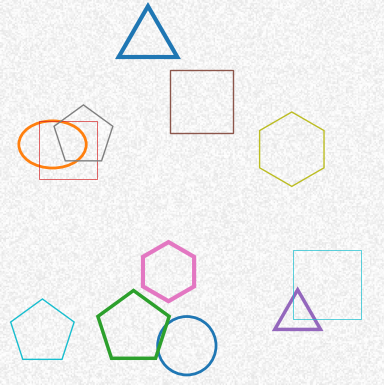[{"shape": "triangle", "thickness": 3, "radius": 0.44, "center": [0.384, 0.896]}, {"shape": "circle", "thickness": 2, "radius": 0.38, "center": [0.485, 0.102]}, {"shape": "oval", "thickness": 2, "radius": 0.44, "center": [0.136, 0.625]}, {"shape": "pentagon", "thickness": 2.5, "radius": 0.49, "center": [0.347, 0.148]}, {"shape": "square", "thickness": 0.5, "radius": 0.37, "center": [0.177, 0.61]}, {"shape": "triangle", "thickness": 2.5, "radius": 0.34, "center": [0.773, 0.179]}, {"shape": "square", "thickness": 1, "radius": 0.41, "center": [0.523, 0.737]}, {"shape": "hexagon", "thickness": 3, "radius": 0.38, "center": [0.438, 0.294]}, {"shape": "pentagon", "thickness": 1, "radius": 0.4, "center": [0.217, 0.647]}, {"shape": "hexagon", "thickness": 1, "radius": 0.48, "center": [0.758, 0.612]}, {"shape": "pentagon", "thickness": 1, "radius": 0.43, "center": [0.11, 0.137]}, {"shape": "square", "thickness": 0.5, "radius": 0.44, "center": [0.85, 0.261]}]